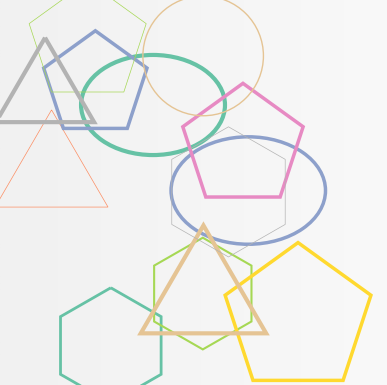[{"shape": "oval", "thickness": 3, "radius": 0.93, "center": [0.395, 0.727]}, {"shape": "hexagon", "thickness": 2, "radius": 0.75, "center": [0.286, 0.103]}, {"shape": "triangle", "thickness": 0.5, "radius": 0.84, "center": [0.133, 0.546]}, {"shape": "pentagon", "thickness": 2.5, "radius": 0.7, "center": [0.246, 0.78]}, {"shape": "oval", "thickness": 2.5, "radius": 1.0, "center": [0.641, 0.505]}, {"shape": "pentagon", "thickness": 2.5, "radius": 0.82, "center": [0.627, 0.62]}, {"shape": "hexagon", "thickness": 1.5, "radius": 0.73, "center": [0.523, 0.238]}, {"shape": "pentagon", "thickness": 0.5, "radius": 0.79, "center": [0.226, 0.89]}, {"shape": "pentagon", "thickness": 2.5, "radius": 0.99, "center": [0.769, 0.172]}, {"shape": "circle", "thickness": 1, "radius": 0.78, "center": [0.524, 0.855]}, {"shape": "triangle", "thickness": 3, "radius": 0.93, "center": [0.525, 0.228]}, {"shape": "triangle", "thickness": 3, "radius": 0.73, "center": [0.116, 0.756]}, {"shape": "hexagon", "thickness": 0.5, "radius": 0.85, "center": [0.59, 0.502]}]